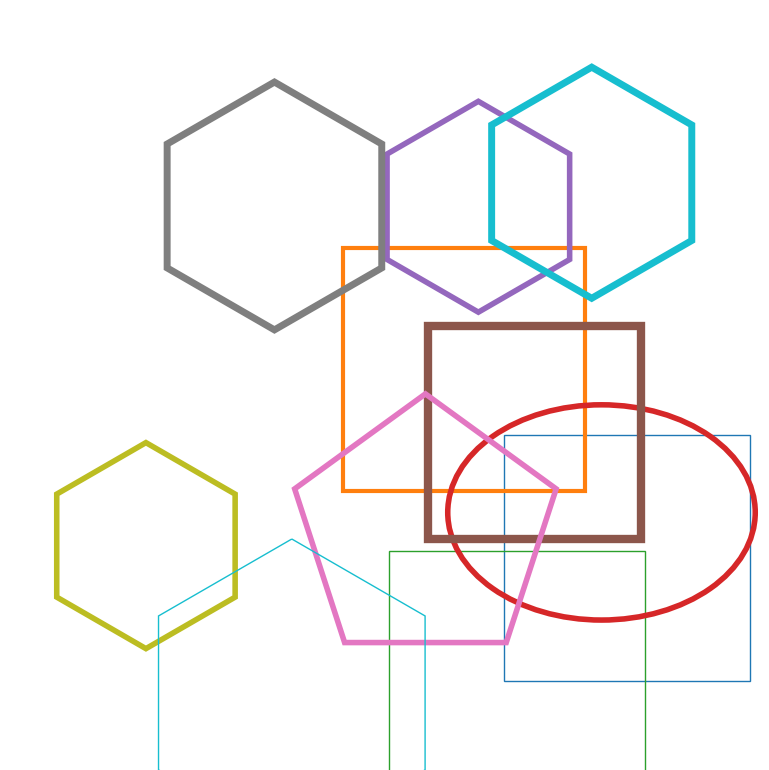[{"shape": "square", "thickness": 0.5, "radius": 0.8, "center": [0.815, 0.275]}, {"shape": "square", "thickness": 1.5, "radius": 0.79, "center": [0.603, 0.52]}, {"shape": "square", "thickness": 0.5, "radius": 0.83, "center": [0.671, 0.119]}, {"shape": "oval", "thickness": 2, "radius": 1.0, "center": [0.781, 0.335]}, {"shape": "hexagon", "thickness": 2, "radius": 0.68, "center": [0.621, 0.731]}, {"shape": "square", "thickness": 3, "radius": 0.69, "center": [0.694, 0.438]}, {"shape": "pentagon", "thickness": 2, "radius": 0.89, "center": [0.552, 0.31]}, {"shape": "hexagon", "thickness": 2.5, "radius": 0.8, "center": [0.356, 0.733]}, {"shape": "hexagon", "thickness": 2, "radius": 0.67, "center": [0.19, 0.291]}, {"shape": "hexagon", "thickness": 0.5, "radius": 1.0, "center": [0.379, 0.1]}, {"shape": "hexagon", "thickness": 2.5, "radius": 0.75, "center": [0.768, 0.763]}]